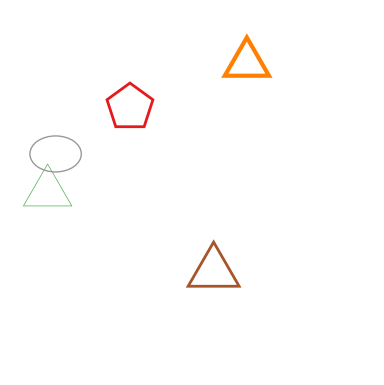[{"shape": "pentagon", "thickness": 2, "radius": 0.31, "center": [0.338, 0.722]}, {"shape": "triangle", "thickness": 0.5, "radius": 0.36, "center": [0.124, 0.501]}, {"shape": "triangle", "thickness": 3, "radius": 0.33, "center": [0.641, 0.836]}, {"shape": "triangle", "thickness": 2, "radius": 0.38, "center": [0.555, 0.295]}, {"shape": "oval", "thickness": 1, "radius": 0.33, "center": [0.144, 0.6]}]